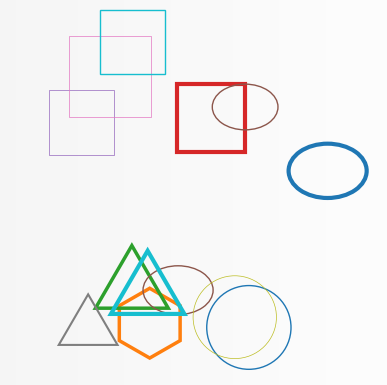[{"shape": "oval", "thickness": 3, "radius": 0.5, "center": [0.846, 0.556]}, {"shape": "circle", "thickness": 1, "radius": 0.54, "center": [0.642, 0.149]}, {"shape": "hexagon", "thickness": 2.5, "radius": 0.45, "center": [0.386, 0.161]}, {"shape": "triangle", "thickness": 2.5, "radius": 0.54, "center": [0.34, 0.254]}, {"shape": "square", "thickness": 3, "radius": 0.44, "center": [0.543, 0.693]}, {"shape": "square", "thickness": 0.5, "radius": 0.42, "center": [0.211, 0.682]}, {"shape": "oval", "thickness": 1, "radius": 0.42, "center": [0.633, 0.722]}, {"shape": "oval", "thickness": 1, "radius": 0.45, "center": [0.46, 0.246]}, {"shape": "square", "thickness": 0.5, "radius": 0.53, "center": [0.283, 0.801]}, {"shape": "triangle", "thickness": 1.5, "radius": 0.44, "center": [0.227, 0.148]}, {"shape": "circle", "thickness": 0.5, "radius": 0.54, "center": [0.606, 0.176]}, {"shape": "triangle", "thickness": 3, "radius": 0.55, "center": [0.381, 0.239]}, {"shape": "square", "thickness": 1, "radius": 0.42, "center": [0.341, 0.891]}]